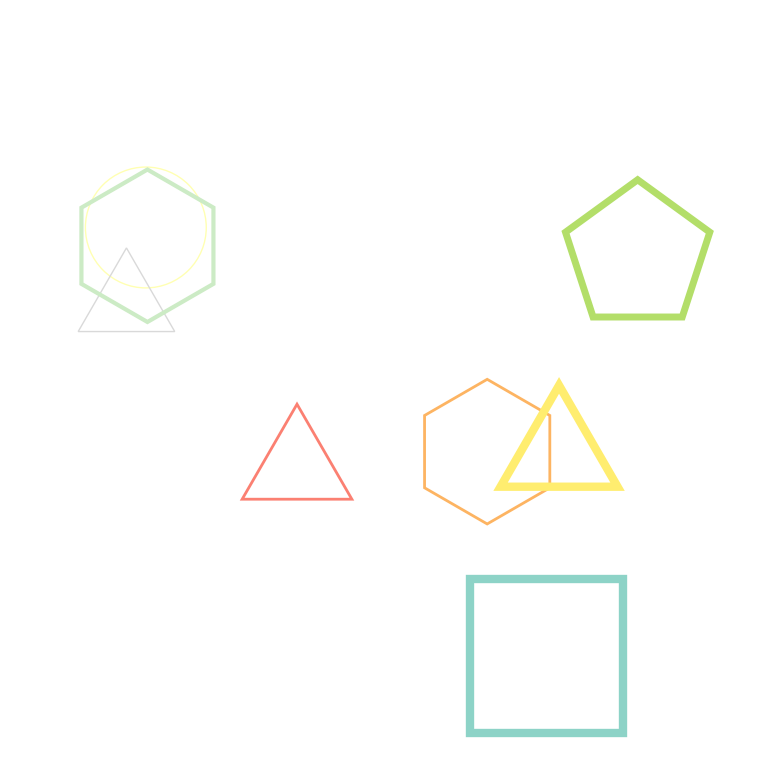[{"shape": "square", "thickness": 3, "radius": 0.5, "center": [0.71, 0.148]}, {"shape": "circle", "thickness": 0.5, "radius": 0.39, "center": [0.189, 0.705]}, {"shape": "triangle", "thickness": 1, "radius": 0.41, "center": [0.386, 0.393]}, {"shape": "hexagon", "thickness": 1, "radius": 0.47, "center": [0.633, 0.413]}, {"shape": "pentagon", "thickness": 2.5, "radius": 0.49, "center": [0.828, 0.668]}, {"shape": "triangle", "thickness": 0.5, "radius": 0.36, "center": [0.164, 0.606]}, {"shape": "hexagon", "thickness": 1.5, "radius": 0.49, "center": [0.191, 0.681]}, {"shape": "triangle", "thickness": 3, "radius": 0.44, "center": [0.726, 0.412]}]